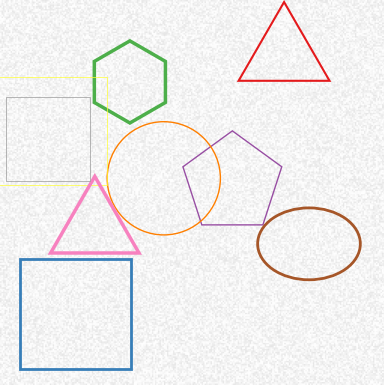[{"shape": "triangle", "thickness": 1.5, "radius": 0.68, "center": [0.738, 0.858]}, {"shape": "square", "thickness": 2, "radius": 0.72, "center": [0.196, 0.184]}, {"shape": "hexagon", "thickness": 2.5, "radius": 0.53, "center": [0.337, 0.787]}, {"shape": "pentagon", "thickness": 1, "radius": 0.67, "center": [0.604, 0.525]}, {"shape": "circle", "thickness": 1, "radius": 0.74, "center": [0.425, 0.537]}, {"shape": "square", "thickness": 0.5, "radius": 0.7, "center": [0.137, 0.66]}, {"shape": "oval", "thickness": 2, "radius": 0.67, "center": [0.803, 0.367]}, {"shape": "triangle", "thickness": 2.5, "radius": 0.66, "center": [0.246, 0.409]}, {"shape": "square", "thickness": 0.5, "radius": 0.54, "center": [0.126, 0.639]}]